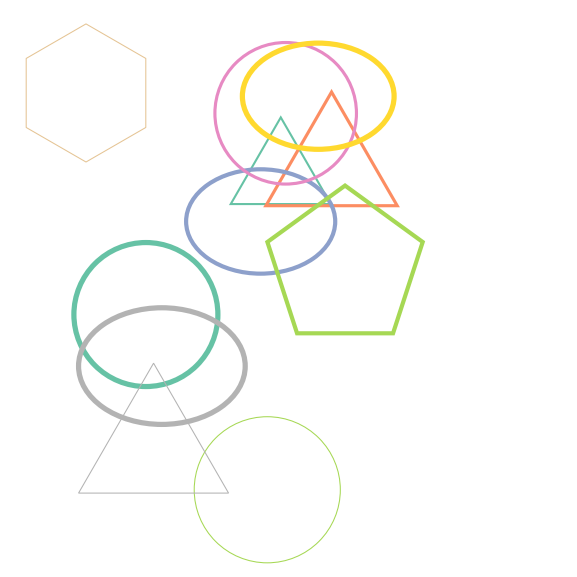[{"shape": "circle", "thickness": 2.5, "radius": 0.62, "center": [0.253, 0.454]}, {"shape": "triangle", "thickness": 1, "radius": 0.5, "center": [0.486, 0.696]}, {"shape": "triangle", "thickness": 1.5, "radius": 0.66, "center": [0.574, 0.709]}, {"shape": "oval", "thickness": 2, "radius": 0.65, "center": [0.451, 0.616]}, {"shape": "circle", "thickness": 1.5, "radius": 0.61, "center": [0.495, 0.803]}, {"shape": "pentagon", "thickness": 2, "radius": 0.71, "center": [0.597, 0.536]}, {"shape": "circle", "thickness": 0.5, "radius": 0.63, "center": [0.463, 0.151]}, {"shape": "oval", "thickness": 2.5, "radius": 0.66, "center": [0.551, 0.833]}, {"shape": "hexagon", "thickness": 0.5, "radius": 0.6, "center": [0.149, 0.838]}, {"shape": "oval", "thickness": 2.5, "radius": 0.72, "center": [0.28, 0.365]}, {"shape": "triangle", "thickness": 0.5, "radius": 0.75, "center": [0.266, 0.22]}]